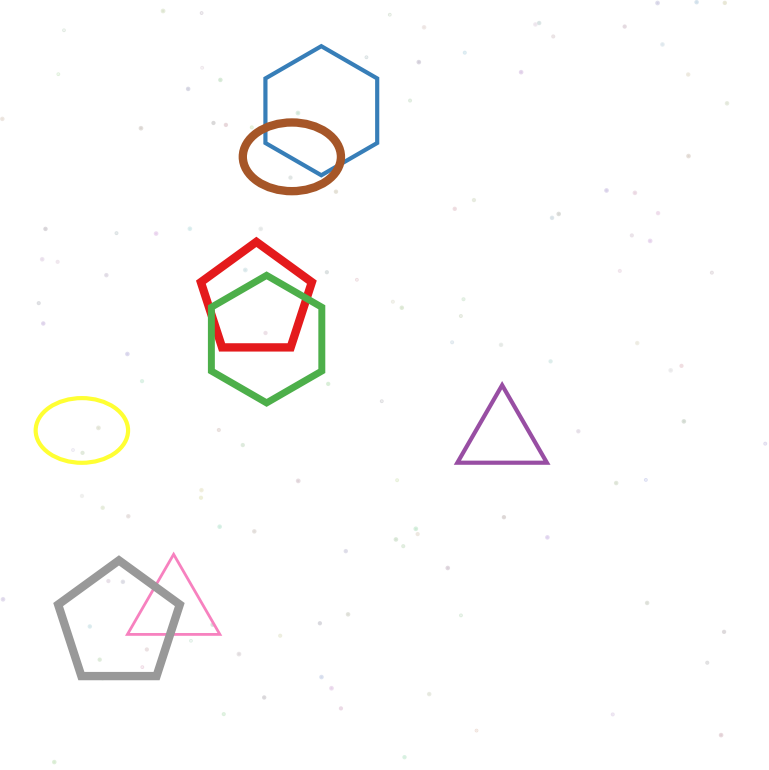[{"shape": "pentagon", "thickness": 3, "radius": 0.38, "center": [0.333, 0.61]}, {"shape": "hexagon", "thickness": 1.5, "radius": 0.42, "center": [0.417, 0.856]}, {"shape": "hexagon", "thickness": 2.5, "radius": 0.41, "center": [0.346, 0.56]}, {"shape": "triangle", "thickness": 1.5, "radius": 0.34, "center": [0.652, 0.433]}, {"shape": "oval", "thickness": 1.5, "radius": 0.3, "center": [0.106, 0.441]}, {"shape": "oval", "thickness": 3, "radius": 0.32, "center": [0.379, 0.796]}, {"shape": "triangle", "thickness": 1, "radius": 0.35, "center": [0.226, 0.211]}, {"shape": "pentagon", "thickness": 3, "radius": 0.42, "center": [0.154, 0.189]}]